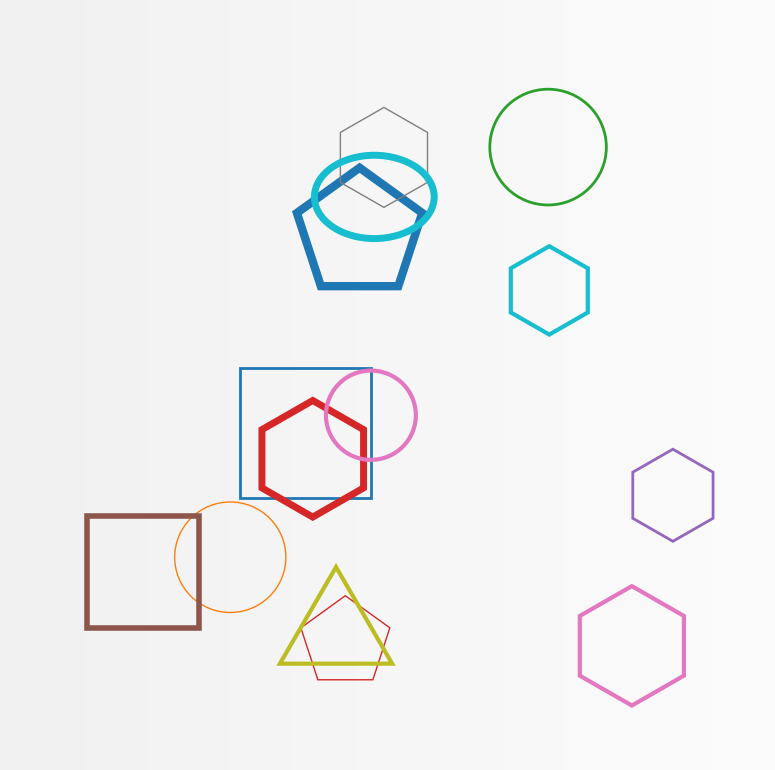[{"shape": "square", "thickness": 1, "radius": 0.42, "center": [0.394, 0.438]}, {"shape": "pentagon", "thickness": 3, "radius": 0.43, "center": [0.464, 0.697]}, {"shape": "circle", "thickness": 0.5, "radius": 0.36, "center": [0.297, 0.276]}, {"shape": "circle", "thickness": 1, "radius": 0.38, "center": [0.707, 0.809]}, {"shape": "pentagon", "thickness": 0.5, "radius": 0.3, "center": [0.446, 0.166]}, {"shape": "hexagon", "thickness": 2.5, "radius": 0.38, "center": [0.404, 0.404]}, {"shape": "hexagon", "thickness": 1, "radius": 0.3, "center": [0.868, 0.357]}, {"shape": "square", "thickness": 2, "radius": 0.36, "center": [0.185, 0.257]}, {"shape": "hexagon", "thickness": 1.5, "radius": 0.39, "center": [0.815, 0.161]}, {"shape": "circle", "thickness": 1.5, "radius": 0.29, "center": [0.479, 0.461]}, {"shape": "hexagon", "thickness": 0.5, "radius": 0.32, "center": [0.495, 0.796]}, {"shape": "triangle", "thickness": 1.5, "radius": 0.42, "center": [0.434, 0.18]}, {"shape": "oval", "thickness": 2.5, "radius": 0.39, "center": [0.483, 0.744]}, {"shape": "hexagon", "thickness": 1.5, "radius": 0.29, "center": [0.709, 0.623]}]